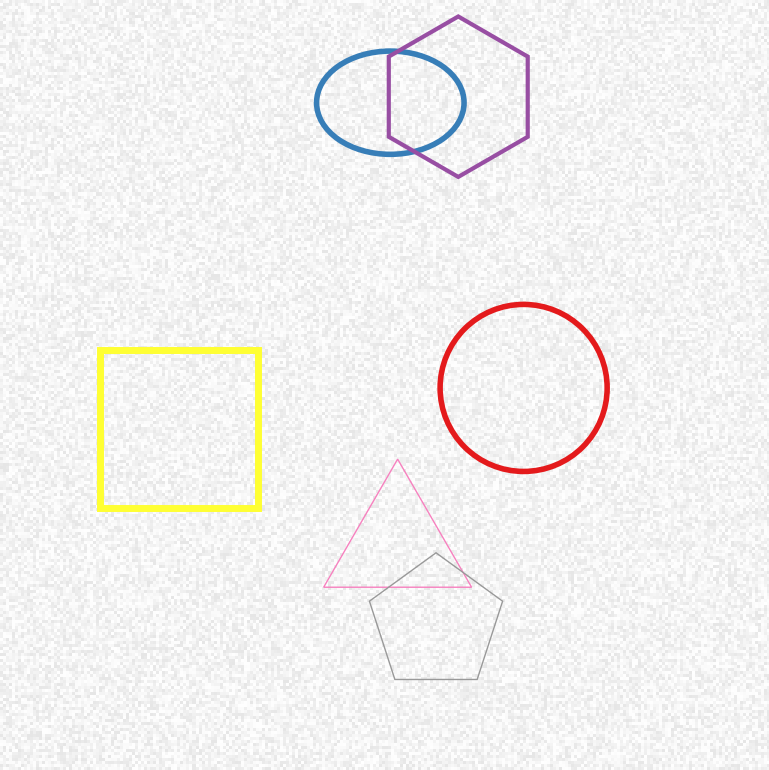[{"shape": "circle", "thickness": 2, "radius": 0.54, "center": [0.68, 0.496]}, {"shape": "oval", "thickness": 2, "radius": 0.48, "center": [0.507, 0.867]}, {"shape": "hexagon", "thickness": 1.5, "radius": 0.52, "center": [0.595, 0.874]}, {"shape": "square", "thickness": 2.5, "radius": 0.51, "center": [0.232, 0.443]}, {"shape": "triangle", "thickness": 0.5, "radius": 0.55, "center": [0.516, 0.293]}, {"shape": "pentagon", "thickness": 0.5, "radius": 0.45, "center": [0.566, 0.191]}]